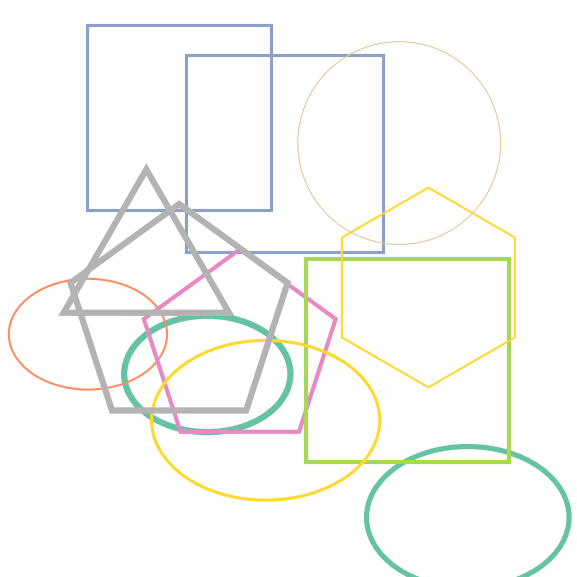[{"shape": "oval", "thickness": 2.5, "radius": 0.88, "center": [0.81, 0.103]}, {"shape": "oval", "thickness": 3, "radius": 0.72, "center": [0.359, 0.352]}, {"shape": "oval", "thickness": 1, "radius": 0.69, "center": [0.152, 0.42]}, {"shape": "square", "thickness": 1.5, "radius": 0.85, "center": [0.493, 0.733]}, {"shape": "square", "thickness": 1.5, "radius": 0.8, "center": [0.31, 0.796]}, {"shape": "pentagon", "thickness": 2, "radius": 0.87, "center": [0.415, 0.393]}, {"shape": "square", "thickness": 2, "radius": 0.88, "center": [0.705, 0.375]}, {"shape": "hexagon", "thickness": 1, "radius": 0.86, "center": [0.742, 0.501]}, {"shape": "oval", "thickness": 1.5, "radius": 0.99, "center": [0.46, 0.271]}, {"shape": "circle", "thickness": 0.5, "radius": 0.88, "center": [0.691, 0.751]}, {"shape": "pentagon", "thickness": 3, "radius": 0.99, "center": [0.31, 0.448]}, {"shape": "triangle", "thickness": 3, "radius": 0.83, "center": [0.253, 0.54]}]